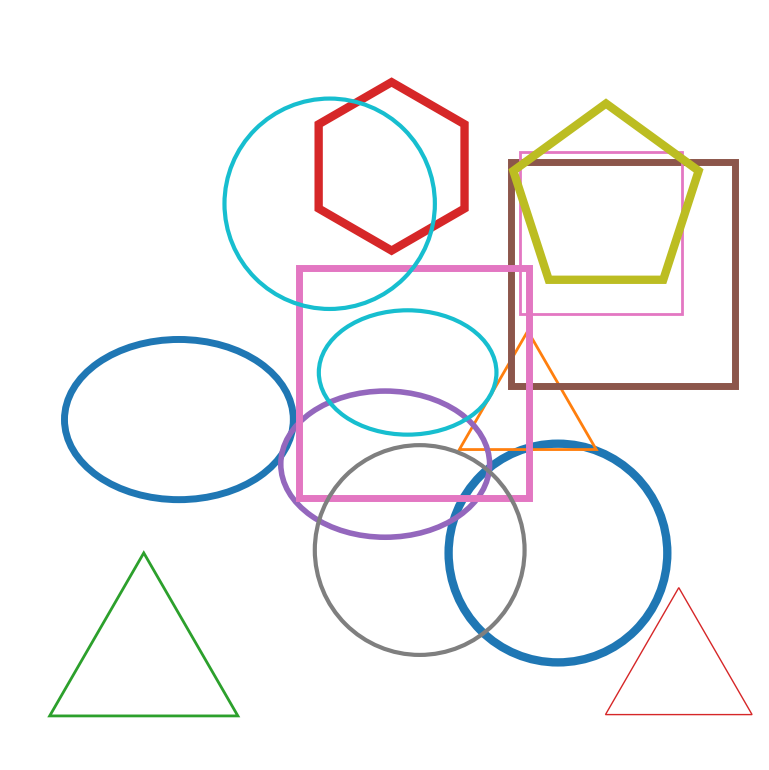[{"shape": "oval", "thickness": 2.5, "radius": 0.74, "center": [0.232, 0.455]}, {"shape": "circle", "thickness": 3, "radius": 0.71, "center": [0.725, 0.282]}, {"shape": "triangle", "thickness": 1, "radius": 0.51, "center": [0.685, 0.467]}, {"shape": "triangle", "thickness": 1, "radius": 0.71, "center": [0.187, 0.141]}, {"shape": "triangle", "thickness": 0.5, "radius": 0.55, "center": [0.882, 0.127]}, {"shape": "hexagon", "thickness": 3, "radius": 0.55, "center": [0.509, 0.784]}, {"shape": "oval", "thickness": 2, "radius": 0.68, "center": [0.5, 0.397]}, {"shape": "square", "thickness": 2.5, "radius": 0.73, "center": [0.809, 0.644]}, {"shape": "square", "thickness": 1, "radius": 0.53, "center": [0.781, 0.698]}, {"shape": "square", "thickness": 2.5, "radius": 0.75, "center": [0.538, 0.503]}, {"shape": "circle", "thickness": 1.5, "radius": 0.68, "center": [0.545, 0.286]}, {"shape": "pentagon", "thickness": 3, "radius": 0.63, "center": [0.787, 0.739]}, {"shape": "circle", "thickness": 1.5, "radius": 0.68, "center": [0.428, 0.735]}, {"shape": "oval", "thickness": 1.5, "radius": 0.58, "center": [0.529, 0.516]}]